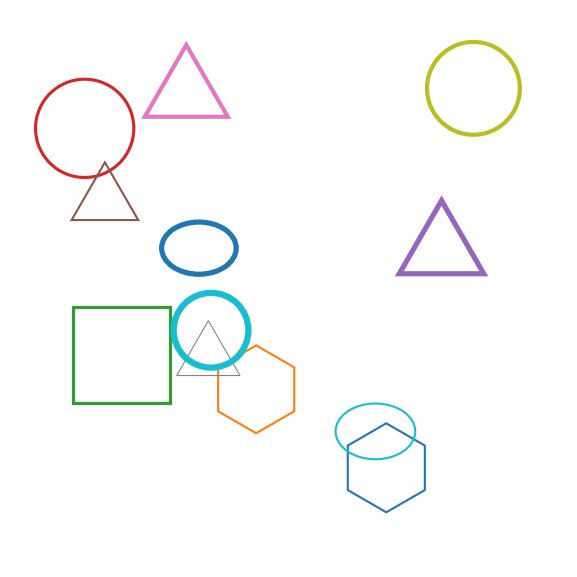[{"shape": "hexagon", "thickness": 1, "radius": 0.39, "center": [0.669, 0.189]}, {"shape": "oval", "thickness": 2.5, "radius": 0.32, "center": [0.344, 0.569]}, {"shape": "hexagon", "thickness": 1, "radius": 0.38, "center": [0.444, 0.325]}, {"shape": "square", "thickness": 1.5, "radius": 0.42, "center": [0.21, 0.385]}, {"shape": "circle", "thickness": 1.5, "radius": 0.43, "center": [0.147, 0.777]}, {"shape": "triangle", "thickness": 2.5, "radius": 0.42, "center": [0.765, 0.567]}, {"shape": "triangle", "thickness": 1, "radius": 0.33, "center": [0.182, 0.651]}, {"shape": "triangle", "thickness": 2, "radius": 0.41, "center": [0.323, 0.838]}, {"shape": "triangle", "thickness": 0.5, "radius": 0.32, "center": [0.361, 0.38]}, {"shape": "circle", "thickness": 2, "radius": 0.4, "center": [0.82, 0.846]}, {"shape": "oval", "thickness": 1, "radius": 0.34, "center": [0.65, 0.252]}, {"shape": "circle", "thickness": 3, "radius": 0.32, "center": [0.365, 0.427]}]